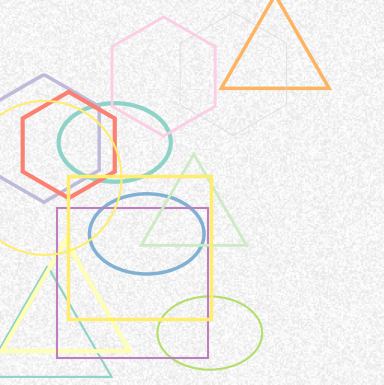[{"shape": "oval", "thickness": 3, "radius": 0.73, "center": [0.298, 0.63]}, {"shape": "triangle", "thickness": 1.5, "radius": 0.96, "center": [0.123, 0.117]}, {"shape": "triangle", "thickness": 3, "radius": 0.96, "center": [0.17, 0.184]}, {"shape": "hexagon", "thickness": 2.5, "radius": 0.83, "center": [0.114, 0.641]}, {"shape": "hexagon", "thickness": 3, "radius": 0.69, "center": [0.178, 0.623]}, {"shape": "oval", "thickness": 2.5, "radius": 0.74, "center": [0.381, 0.392]}, {"shape": "triangle", "thickness": 2.5, "radius": 0.81, "center": [0.715, 0.851]}, {"shape": "oval", "thickness": 1.5, "radius": 0.68, "center": [0.545, 0.135]}, {"shape": "hexagon", "thickness": 2, "radius": 0.77, "center": [0.425, 0.801]}, {"shape": "hexagon", "thickness": 0.5, "radius": 0.8, "center": [0.606, 0.808]}, {"shape": "square", "thickness": 1.5, "radius": 0.98, "center": [0.344, 0.266]}, {"shape": "triangle", "thickness": 2, "radius": 0.79, "center": [0.503, 0.442]}, {"shape": "square", "thickness": 2.5, "radius": 0.93, "center": [0.363, 0.357]}, {"shape": "circle", "thickness": 1.5, "radius": 1.0, "center": [0.116, 0.538]}]